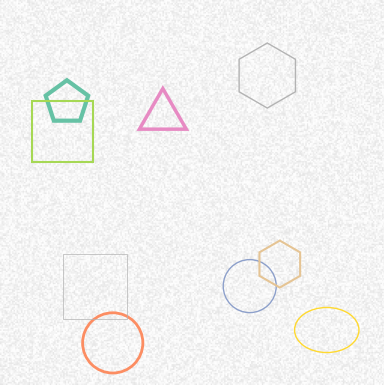[{"shape": "pentagon", "thickness": 3, "radius": 0.29, "center": [0.174, 0.734]}, {"shape": "circle", "thickness": 2, "radius": 0.39, "center": [0.293, 0.109]}, {"shape": "circle", "thickness": 1, "radius": 0.34, "center": [0.649, 0.257]}, {"shape": "triangle", "thickness": 2.5, "radius": 0.35, "center": [0.423, 0.7]}, {"shape": "square", "thickness": 1.5, "radius": 0.4, "center": [0.162, 0.658]}, {"shape": "oval", "thickness": 1, "radius": 0.42, "center": [0.849, 0.143]}, {"shape": "hexagon", "thickness": 1.5, "radius": 0.31, "center": [0.727, 0.314]}, {"shape": "square", "thickness": 0.5, "radius": 0.42, "center": [0.247, 0.256]}, {"shape": "hexagon", "thickness": 1, "radius": 0.42, "center": [0.694, 0.804]}]